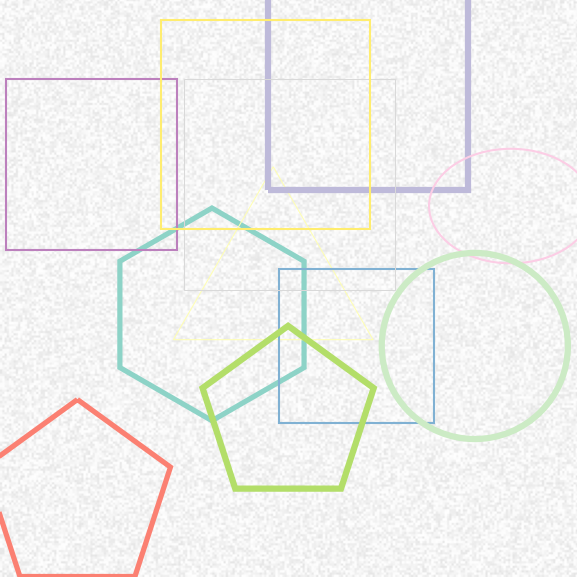[{"shape": "hexagon", "thickness": 2.5, "radius": 0.92, "center": [0.367, 0.455]}, {"shape": "triangle", "thickness": 0.5, "radius": 1.0, "center": [0.473, 0.511]}, {"shape": "square", "thickness": 3, "radius": 0.86, "center": [0.637, 0.842]}, {"shape": "pentagon", "thickness": 2.5, "radius": 0.85, "center": [0.134, 0.138]}, {"shape": "square", "thickness": 1, "radius": 0.67, "center": [0.617, 0.4]}, {"shape": "pentagon", "thickness": 3, "radius": 0.78, "center": [0.499, 0.279]}, {"shape": "oval", "thickness": 1, "radius": 0.71, "center": [0.885, 0.642]}, {"shape": "square", "thickness": 0.5, "radius": 0.91, "center": [0.501, 0.68]}, {"shape": "square", "thickness": 1, "radius": 0.74, "center": [0.158, 0.715]}, {"shape": "circle", "thickness": 3, "radius": 0.81, "center": [0.822, 0.4]}, {"shape": "square", "thickness": 1, "radius": 0.91, "center": [0.46, 0.783]}]